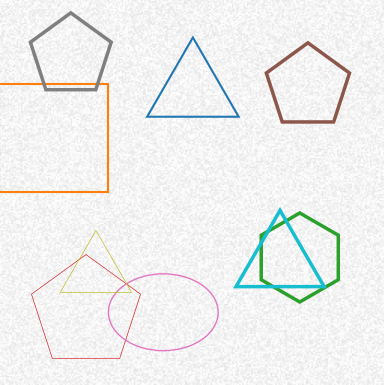[{"shape": "triangle", "thickness": 1.5, "radius": 0.69, "center": [0.501, 0.765]}, {"shape": "square", "thickness": 1.5, "radius": 0.7, "center": [0.139, 0.642]}, {"shape": "hexagon", "thickness": 2.5, "radius": 0.58, "center": [0.779, 0.331]}, {"shape": "pentagon", "thickness": 0.5, "radius": 0.74, "center": [0.223, 0.19]}, {"shape": "pentagon", "thickness": 2.5, "radius": 0.57, "center": [0.8, 0.775]}, {"shape": "oval", "thickness": 1, "radius": 0.71, "center": [0.424, 0.189]}, {"shape": "pentagon", "thickness": 2.5, "radius": 0.55, "center": [0.184, 0.856]}, {"shape": "triangle", "thickness": 0.5, "radius": 0.54, "center": [0.249, 0.294]}, {"shape": "triangle", "thickness": 2.5, "radius": 0.66, "center": [0.727, 0.322]}]